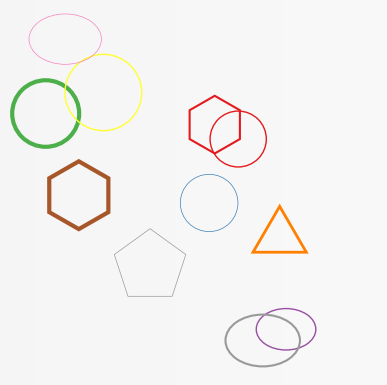[{"shape": "circle", "thickness": 1, "radius": 0.36, "center": [0.615, 0.639]}, {"shape": "hexagon", "thickness": 1.5, "radius": 0.37, "center": [0.554, 0.676]}, {"shape": "circle", "thickness": 0.5, "radius": 0.37, "center": [0.54, 0.473]}, {"shape": "circle", "thickness": 3, "radius": 0.43, "center": [0.118, 0.705]}, {"shape": "oval", "thickness": 1, "radius": 0.38, "center": [0.738, 0.145]}, {"shape": "triangle", "thickness": 2, "radius": 0.4, "center": [0.722, 0.385]}, {"shape": "circle", "thickness": 1, "radius": 0.5, "center": [0.267, 0.76]}, {"shape": "hexagon", "thickness": 3, "radius": 0.44, "center": [0.203, 0.493]}, {"shape": "oval", "thickness": 0.5, "radius": 0.47, "center": [0.168, 0.898]}, {"shape": "oval", "thickness": 1.5, "radius": 0.48, "center": [0.678, 0.116]}, {"shape": "pentagon", "thickness": 0.5, "radius": 0.49, "center": [0.387, 0.309]}]